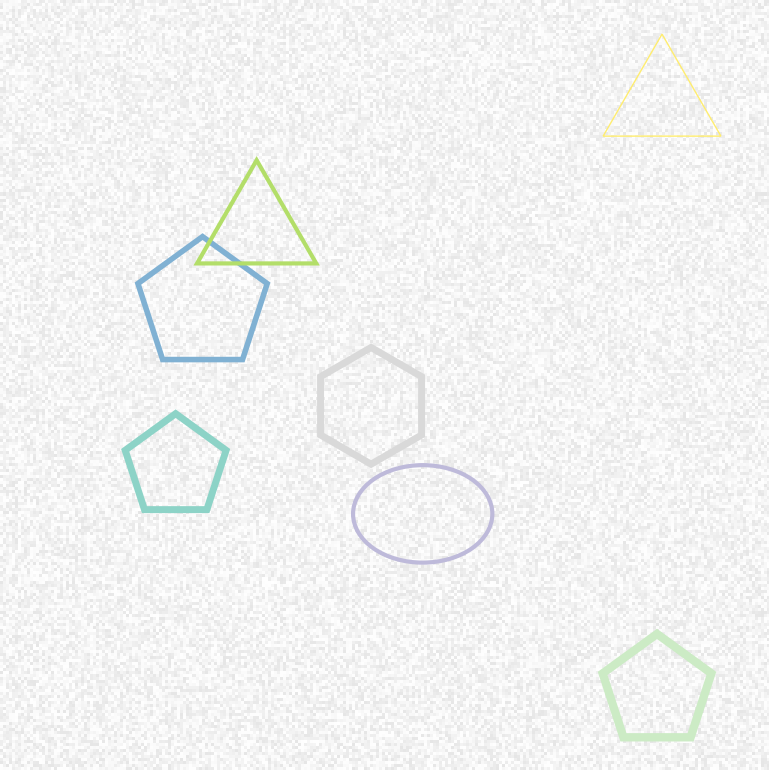[{"shape": "pentagon", "thickness": 2.5, "radius": 0.34, "center": [0.228, 0.394]}, {"shape": "oval", "thickness": 1.5, "radius": 0.45, "center": [0.549, 0.333]}, {"shape": "pentagon", "thickness": 2, "radius": 0.44, "center": [0.263, 0.604]}, {"shape": "triangle", "thickness": 1.5, "radius": 0.45, "center": [0.333, 0.703]}, {"shape": "hexagon", "thickness": 2.5, "radius": 0.38, "center": [0.482, 0.473]}, {"shape": "pentagon", "thickness": 3, "radius": 0.37, "center": [0.853, 0.103]}, {"shape": "triangle", "thickness": 0.5, "radius": 0.44, "center": [0.86, 0.867]}]